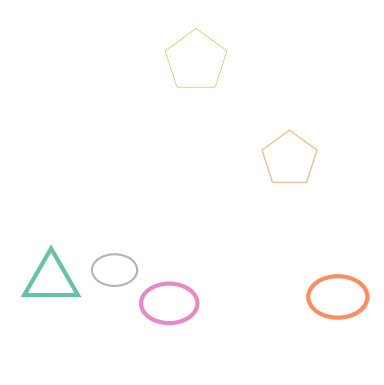[{"shape": "triangle", "thickness": 3, "radius": 0.4, "center": [0.133, 0.274]}, {"shape": "oval", "thickness": 3, "radius": 0.38, "center": [0.878, 0.229]}, {"shape": "oval", "thickness": 3, "radius": 0.37, "center": [0.44, 0.212]}, {"shape": "pentagon", "thickness": 0.5, "radius": 0.42, "center": [0.509, 0.842]}, {"shape": "pentagon", "thickness": 1, "radius": 0.38, "center": [0.752, 0.587]}, {"shape": "oval", "thickness": 1.5, "radius": 0.29, "center": [0.298, 0.298]}]